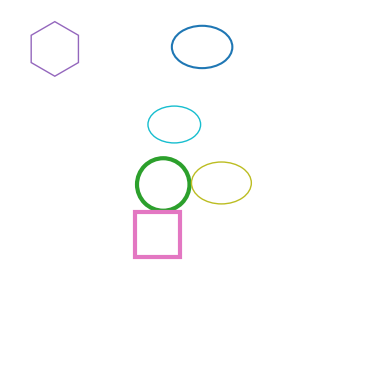[{"shape": "oval", "thickness": 1.5, "radius": 0.39, "center": [0.525, 0.878]}, {"shape": "circle", "thickness": 3, "radius": 0.34, "center": [0.424, 0.521]}, {"shape": "hexagon", "thickness": 1, "radius": 0.35, "center": [0.142, 0.873]}, {"shape": "square", "thickness": 3, "radius": 0.29, "center": [0.408, 0.391]}, {"shape": "oval", "thickness": 1, "radius": 0.39, "center": [0.575, 0.525]}, {"shape": "oval", "thickness": 1, "radius": 0.34, "center": [0.453, 0.677]}]